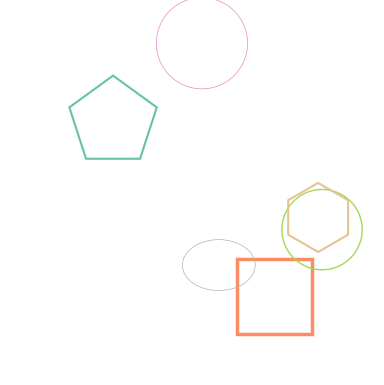[{"shape": "pentagon", "thickness": 1.5, "radius": 0.6, "center": [0.294, 0.684]}, {"shape": "square", "thickness": 2.5, "radius": 0.49, "center": [0.713, 0.23]}, {"shape": "circle", "thickness": 0.5, "radius": 0.59, "center": [0.525, 0.888]}, {"shape": "circle", "thickness": 1, "radius": 0.52, "center": [0.837, 0.404]}, {"shape": "hexagon", "thickness": 1.5, "radius": 0.45, "center": [0.826, 0.435]}, {"shape": "oval", "thickness": 0.5, "radius": 0.47, "center": [0.568, 0.311]}]